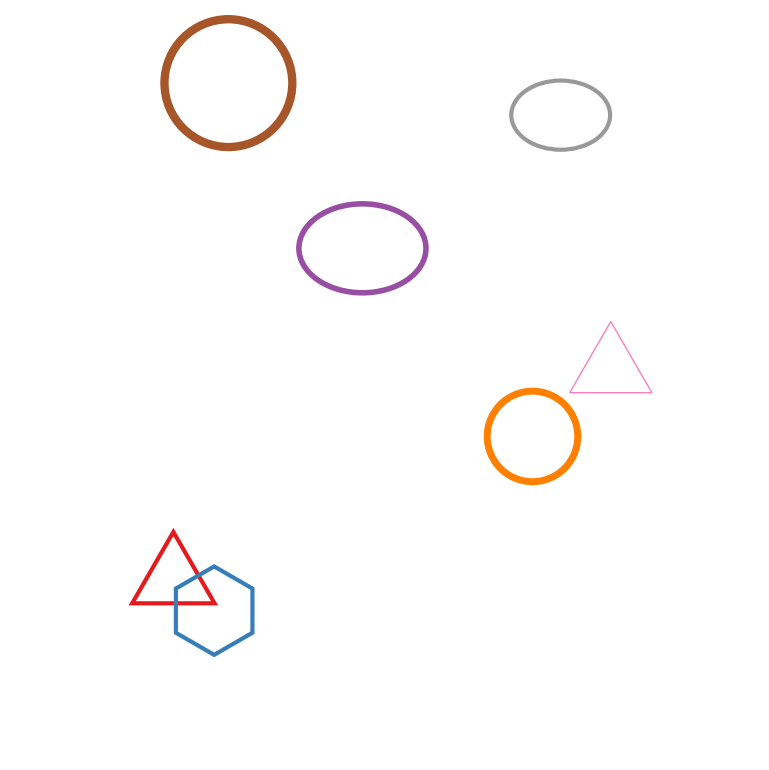[{"shape": "triangle", "thickness": 1.5, "radius": 0.31, "center": [0.225, 0.247]}, {"shape": "hexagon", "thickness": 1.5, "radius": 0.29, "center": [0.278, 0.207]}, {"shape": "oval", "thickness": 2, "radius": 0.41, "center": [0.471, 0.678]}, {"shape": "circle", "thickness": 2.5, "radius": 0.29, "center": [0.692, 0.433]}, {"shape": "circle", "thickness": 3, "radius": 0.42, "center": [0.297, 0.892]}, {"shape": "triangle", "thickness": 0.5, "radius": 0.31, "center": [0.793, 0.521]}, {"shape": "oval", "thickness": 1.5, "radius": 0.32, "center": [0.728, 0.85]}]